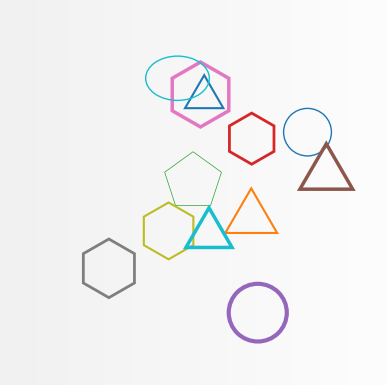[{"shape": "triangle", "thickness": 1.5, "radius": 0.29, "center": [0.527, 0.748]}, {"shape": "circle", "thickness": 1, "radius": 0.31, "center": [0.794, 0.657]}, {"shape": "triangle", "thickness": 1.5, "radius": 0.39, "center": [0.648, 0.433]}, {"shape": "pentagon", "thickness": 0.5, "radius": 0.39, "center": [0.498, 0.529]}, {"shape": "hexagon", "thickness": 2, "radius": 0.33, "center": [0.65, 0.64]}, {"shape": "circle", "thickness": 3, "radius": 0.37, "center": [0.665, 0.188]}, {"shape": "triangle", "thickness": 2.5, "radius": 0.39, "center": [0.842, 0.548]}, {"shape": "hexagon", "thickness": 2.5, "radius": 0.42, "center": [0.517, 0.755]}, {"shape": "hexagon", "thickness": 2, "radius": 0.38, "center": [0.281, 0.303]}, {"shape": "hexagon", "thickness": 1.5, "radius": 0.37, "center": [0.435, 0.4]}, {"shape": "triangle", "thickness": 2.5, "radius": 0.34, "center": [0.539, 0.392]}, {"shape": "oval", "thickness": 1, "radius": 0.41, "center": [0.458, 0.797]}]